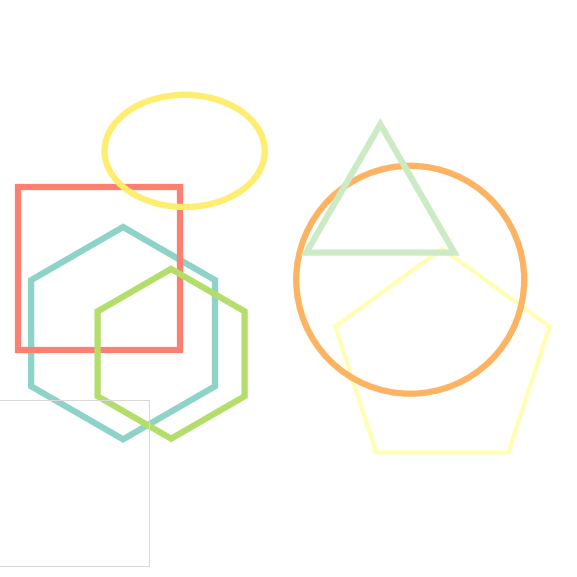[{"shape": "hexagon", "thickness": 3, "radius": 0.92, "center": [0.213, 0.422]}, {"shape": "pentagon", "thickness": 2, "radius": 0.98, "center": [0.766, 0.374]}, {"shape": "square", "thickness": 3, "radius": 0.7, "center": [0.172, 0.534]}, {"shape": "circle", "thickness": 3, "radius": 0.99, "center": [0.71, 0.515]}, {"shape": "hexagon", "thickness": 3, "radius": 0.73, "center": [0.296, 0.387]}, {"shape": "square", "thickness": 0.5, "radius": 0.72, "center": [0.114, 0.163]}, {"shape": "triangle", "thickness": 3, "radius": 0.74, "center": [0.659, 0.636]}, {"shape": "oval", "thickness": 3, "radius": 0.69, "center": [0.32, 0.738]}]